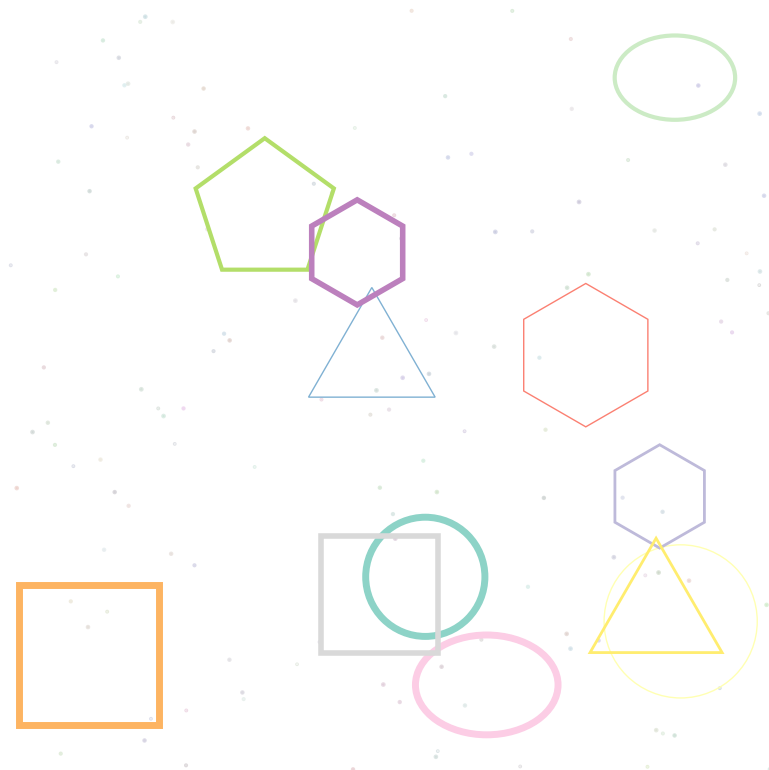[{"shape": "circle", "thickness": 2.5, "radius": 0.39, "center": [0.552, 0.251]}, {"shape": "circle", "thickness": 0.5, "radius": 0.5, "center": [0.884, 0.193]}, {"shape": "hexagon", "thickness": 1, "radius": 0.34, "center": [0.857, 0.355]}, {"shape": "hexagon", "thickness": 0.5, "radius": 0.47, "center": [0.761, 0.539]}, {"shape": "triangle", "thickness": 0.5, "radius": 0.47, "center": [0.483, 0.532]}, {"shape": "square", "thickness": 2.5, "radius": 0.45, "center": [0.116, 0.149]}, {"shape": "pentagon", "thickness": 1.5, "radius": 0.47, "center": [0.344, 0.726]}, {"shape": "oval", "thickness": 2.5, "radius": 0.46, "center": [0.632, 0.111]}, {"shape": "square", "thickness": 2, "radius": 0.38, "center": [0.492, 0.228]}, {"shape": "hexagon", "thickness": 2, "radius": 0.34, "center": [0.464, 0.672]}, {"shape": "oval", "thickness": 1.5, "radius": 0.39, "center": [0.877, 0.899]}, {"shape": "triangle", "thickness": 1, "radius": 0.5, "center": [0.852, 0.202]}]